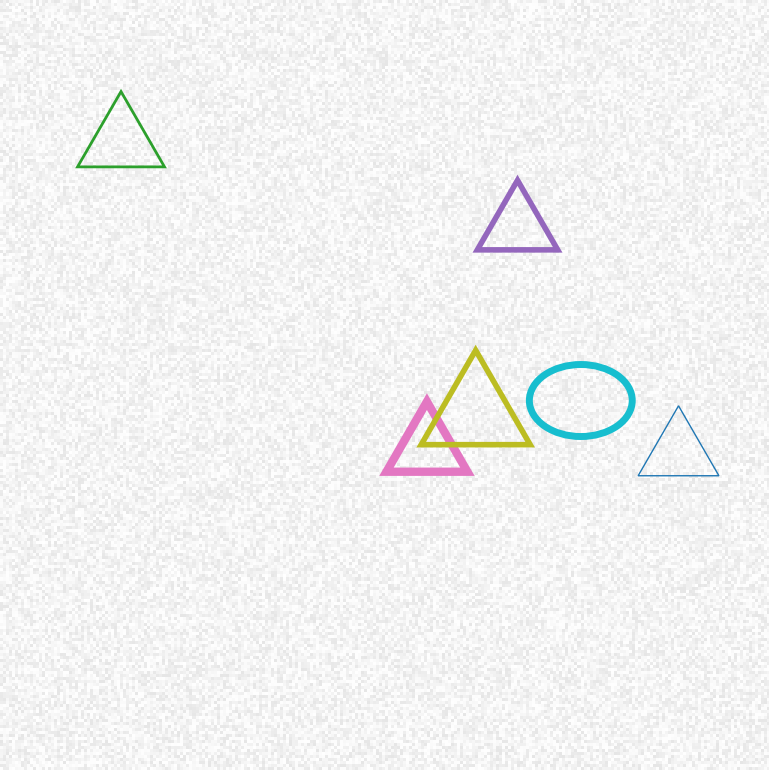[{"shape": "triangle", "thickness": 0.5, "radius": 0.3, "center": [0.881, 0.412]}, {"shape": "triangle", "thickness": 1, "radius": 0.33, "center": [0.157, 0.816]}, {"shape": "triangle", "thickness": 2, "radius": 0.3, "center": [0.672, 0.706]}, {"shape": "triangle", "thickness": 3, "radius": 0.3, "center": [0.554, 0.418]}, {"shape": "triangle", "thickness": 2, "radius": 0.41, "center": [0.618, 0.463]}, {"shape": "oval", "thickness": 2.5, "radius": 0.33, "center": [0.754, 0.48]}]